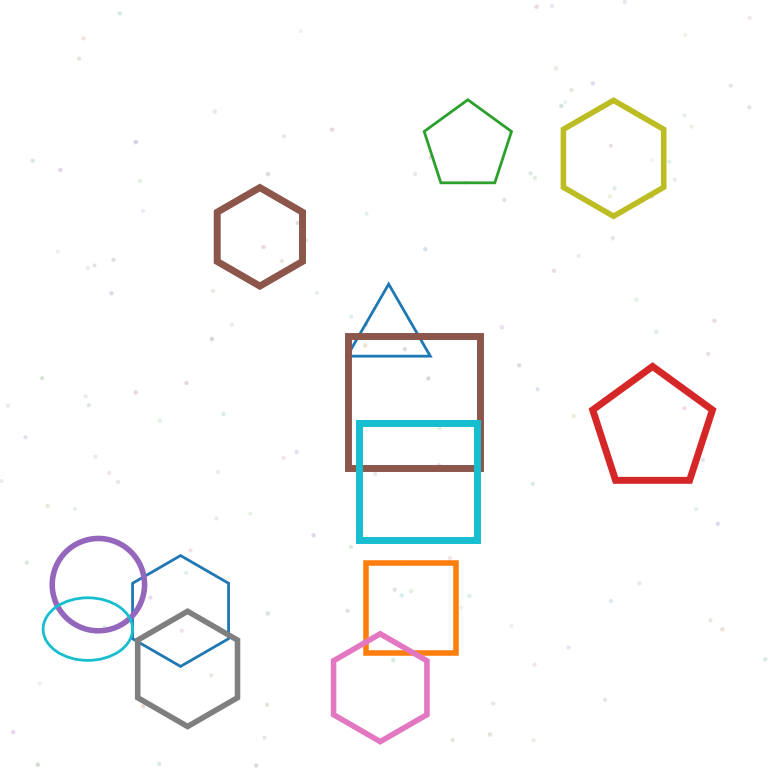[{"shape": "triangle", "thickness": 1, "radius": 0.31, "center": [0.505, 0.569]}, {"shape": "hexagon", "thickness": 1, "radius": 0.36, "center": [0.234, 0.206]}, {"shape": "square", "thickness": 2, "radius": 0.29, "center": [0.534, 0.21]}, {"shape": "pentagon", "thickness": 1, "radius": 0.3, "center": [0.608, 0.811]}, {"shape": "pentagon", "thickness": 2.5, "radius": 0.41, "center": [0.848, 0.442]}, {"shape": "circle", "thickness": 2, "radius": 0.3, "center": [0.128, 0.241]}, {"shape": "square", "thickness": 2.5, "radius": 0.43, "center": [0.537, 0.477]}, {"shape": "hexagon", "thickness": 2.5, "radius": 0.32, "center": [0.337, 0.692]}, {"shape": "hexagon", "thickness": 2, "radius": 0.35, "center": [0.494, 0.107]}, {"shape": "hexagon", "thickness": 2, "radius": 0.37, "center": [0.244, 0.131]}, {"shape": "hexagon", "thickness": 2, "radius": 0.38, "center": [0.797, 0.794]}, {"shape": "oval", "thickness": 1, "radius": 0.29, "center": [0.114, 0.183]}, {"shape": "square", "thickness": 2.5, "radius": 0.38, "center": [0.543, 0.375]}]